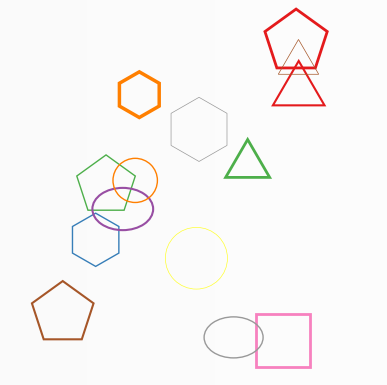[{"shape": "pentagon", "thickness": 2, "radius": 0.42, "center": [0.764, 0.892]}, {"shape": "triangle", "thickness": 1.5, "radius": 0.38, "center": [0.771, 0.765]}, {"shape": "hexagon", "thickness": 1, "radius": 0.35, "center": [0.247, 0.377]}, {"shape": "triangle", "thickness": 2, "radius": 0.33, "center": [0.639, 0.572]}, {"shape": "pentagon", "thickness": 1, "radius": 0.4, "center": [0.274, 0.518]}, {"shape": "oval", "thickness": 1.5, "radius": 0.39, "center": [0.317, 0.457]}, {"shape": "hexagon", "thickness": 2.5, "radius": 0.3, "center": [0.359, 0.754]}, {"shape": "circle", "thickness": 1, "radius": 0.29, "center": [0.349, 0.531]}, {"shape": "circle", "thickness": 0.5, "radius": 0.4, "center": [0.507, 0.329]}, {"shape": "triangle", "thickness": 0.5, "radius": 0.3, "center": [0.77, 0.837]}, {"shape": "pentagon", "thickness": 1.5, "radius": 0.42, "center": [0.162, 0.186]}, {"shape": "square", "thickness": 2, "radius": 0.35, "center": [0.73, 0.116]}, {"shape": "oval", "thickness": 1, "radius": 0.38, "center": [0.603, 0.124]}, {"shape": "hexagon", "thickness": 0.5, "radius": 0.42, "center": [0.514, 0.664]}]